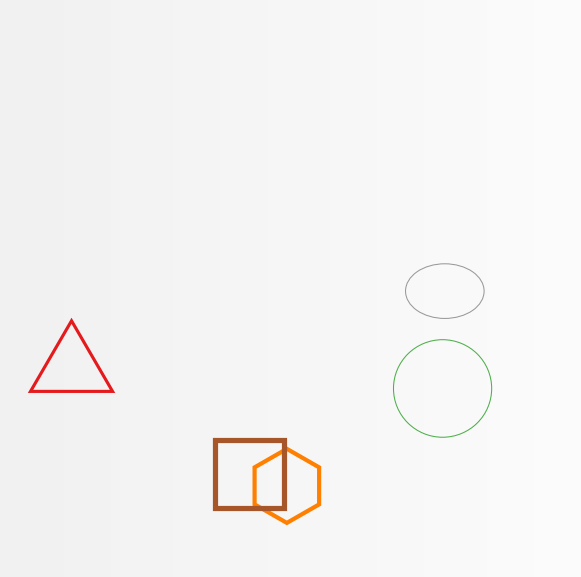[{"shape": "triangle", "thickness": 1.5, "radius": 0.41, "center": [0.123, 0.362]}, {"shape": "circle", "thickness": 0.5, "radius": 0.42, "center": [0.761, 0.326]}, {"shape": "hexagon", "thickness": 2, "radius": 0.32, "center": [0.494, 0.158]}, {"shape": "square", "thickness": 2.5, "radius": 0.3, "center": [0.43, 0.178]}, {"shape": "oval", "thickness": 0.5, "radius": 0.34, "center": [0.765, 0.495]}]